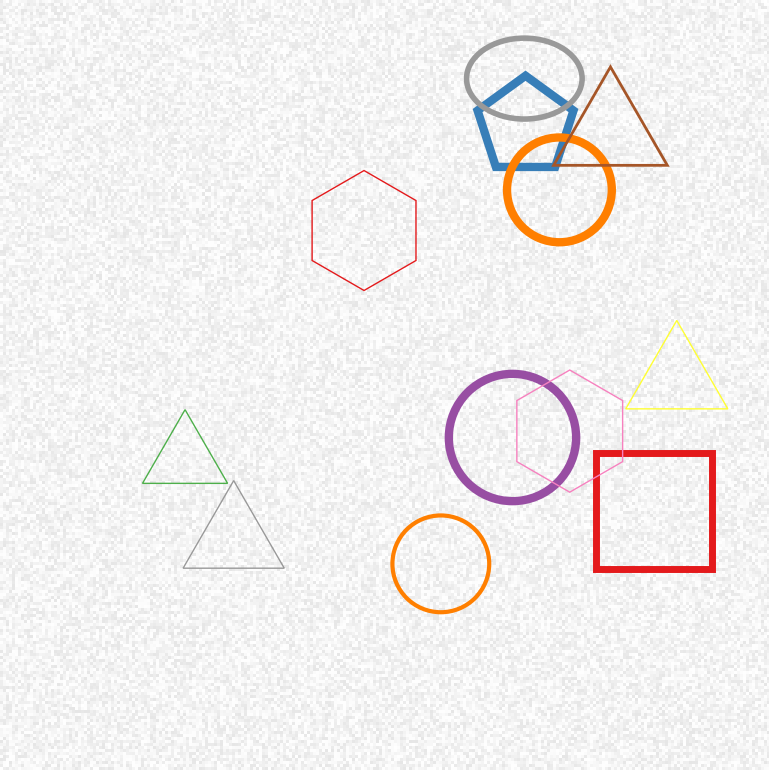[{"shape": "square", "thickness": 2.5, "radius": 0.38, "center": [0.849, 0.336]}, {"shape": "hexagon", "thickness": 0.5, "radius": 0.39, "center": [0.473, 0.701]}, {"shape": "pentagon", "thickness": 3, "radius": 0.33, "center": [0.683, 0.836]}, {"shape": "triangle", "thickness": 0.5, "radius": 0.32, "center": [0.24, 0.404]}, {"shape": "circle", "thickness": 3, "radius": 0.41, "center": [0.666, 0.432]}, {"shape": "circle", "thickness": 3, "radius": 0.34, "center": [0.727, 0.753]}, {"shape": "circle", "thickness": 1.5, "radius": 0.31, "center": [0.572, 0.268]}, {"shape": "triangle", "thickness": 0.5, "radius": 0.38, "center": [0.879, 0.507]}, {"shape": "triangle", "thickness": 1, "radius": 0.43, "center": [0.793, 0.828]}, {"shape": "hexagon", "thickness": 0.5, "radius": 0.4, "center": [0.74, 0.44]}, {"shape": "oval", "thickness": 2, "radius": 0.38, "center": [0.681, 0.898]}, {"shape": "triangle", "thickness": 0.5, "radius": 0.38, "center": [0.303, 0.3]}]